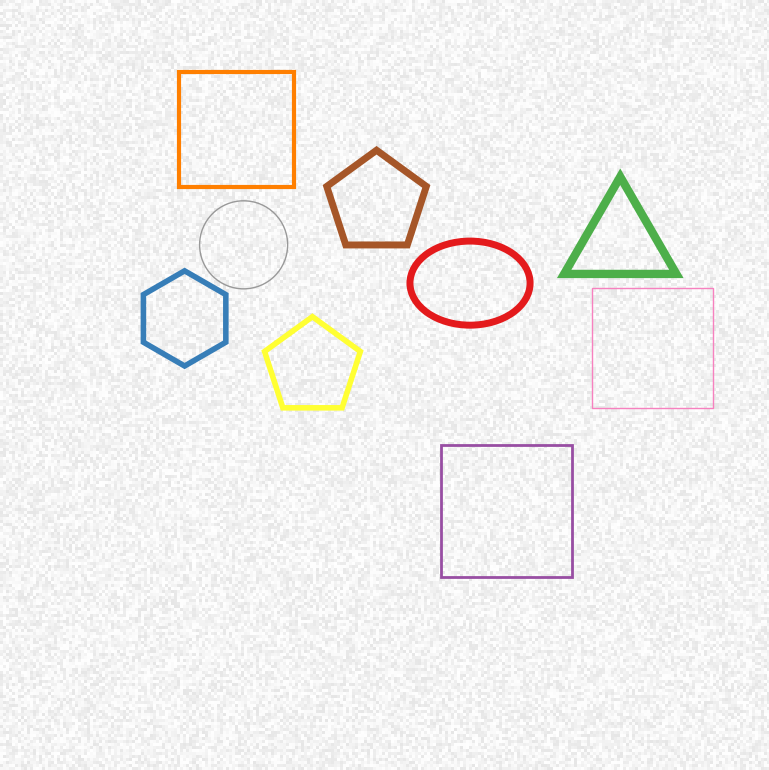[{"shape": "oval", "thickness": 2.5, "radius": 0.39, "center": [0.61, 0.632]}, {"shape": "hexagon", "thickness": 2, "radius": 0.31, "center": [0.24, 0.586]}, {"shape": "triangle", "thickness": 3, "radius": 0.42, "center": [0.806, 0.686]}, {"shape": "square", "thickness": 1, "radius": 0.43, "center": [0.658, 0.337]}, {"shape": "square", "thickness": 1.5, "radius": 0.37, "center": [0.307, 0.832]}, {"shape": "pentagon", "thickness": 2, "radius": 0.33, "center": [0.406, 0.523]}, {"shape": "pentagon", "thickness": 2.5, "radius": 0.34, "center": [0.489, 0.737]}, {"shape": "square", "thickness": 0.5, "radius": 0.39, "center": [0.847, 0.548]}, {"shape": "circle", "thickness": 0.5, "radius": 0.29, "center": [0.316, 0.682]}]